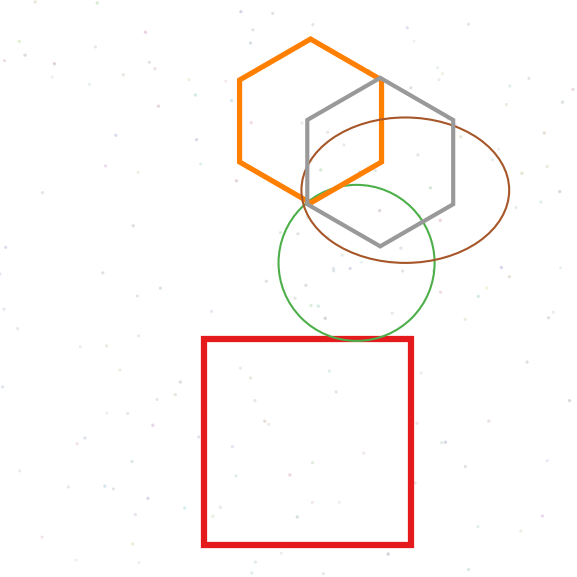[{"shape": "square", "thickness": 3, "radius": 0.89, "center": [0.533, 0.233]}, {"shape": "circle", "thickness": 1, "radius": 0.68, "center": [0.617, 0.544]}, {"shape": "hexagon", "thickness": 2.5, "radius": 0.71, "center": [0.538, 0.79]}, {"shape": "oval", "thickness": 1, "radius": 0.9, "center": [0.702, 0.67]}, {"shape": "hexagon", "thickness": 2, "radius": 0.73, "center": [0.658, 0.718]}]